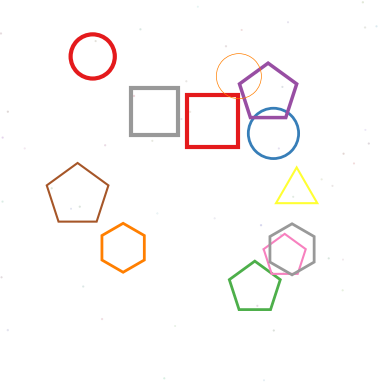[{"shape": "circle", "thickness": 3, "radius": 0.29, "center": [0.241, 0.853]}, {"shape": "square", "thickness": 3, "radius": 0.33, "center": [0.553, 0.685]}, {"shape": "circle", "thickness": 2, "radius": 0.33, "center": [0.71, 0.653]}, {"shape": "pentagon", "thickness": 2, "radius": 0.35, "center": [0.662, 0.252]}, {"shape": "pentagon", "thickness": 2.5, "radius": 0.39, "center": [0.696, 0.758]}, {"shape": "hexagon", "thickness": 2, "radius": 0.32, "center": [0.32, 0.356]}, {"shape": "circle", "thickness": 0.5, "radius": 0.29, "center": [0.62, 0.802]}, {"shape": "triangle", "thickness": 1.5, "radius": 0.31, "center": [0.771, 0.503]}, {"shape": "pentagon", "thickness": 1.5, "radius": 0.42, "center": [0.202, 0.492]}, {"shape": "pentagon", "thickness": 1.5, "radius": 0.29, "center": [0.739, 0.335]}, {"shape": "square", "thickness": 3, "radius": 0.3, "center": [0.402, 0.711]}, {"shape": "hexagon", "thickness": 2, "radius": 0.33, "center": [0.759, 0.352]}]